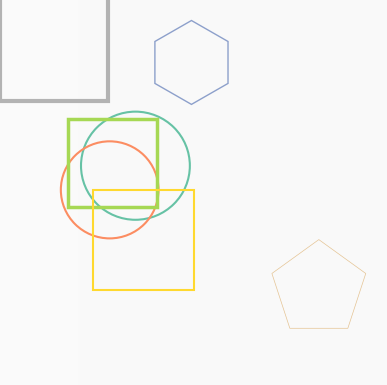[{"shape": "circle", "thickness": 1.5, "radius": 0.7, "center": [0.349, 0.57]}, {"shape": "circle", "thickness": 1.5, "radius": 0.63, "center": [0.283, 0.507]}, {"shape": "hexagon", "thickness": 1, "radius": 0.54, "center": [0.494, 0.838]}, {"shape": "square", "thickness": 2.5, "radius": 0.57, "center": [0.291, 0.577]}, {"shape": "square", "thickness": 1.5, "radius": 0.65, "center": [0.37, 0.376]}, {"shape": "pentagon", "thickness": 0.5, "radius": 0.64, "center": [0.823, 0.25]}, {"shape": "square", "thickness": 3, "radius": 0.7, "center": [0.14, 0.877]}]